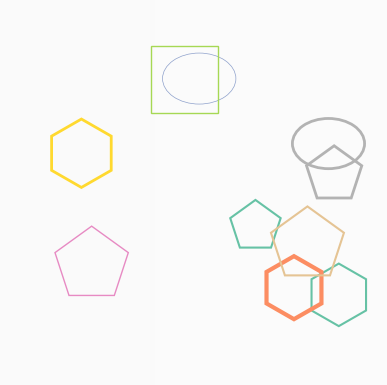[{"shape": "hexagon", "thickness": 1.5, "radius": 0.41, "center": [0.874, 0.234]}, {"shape": "pentagon", "thickness": 1.5, "radius": 0.34, "center": [0.659, 0.412]}, {"shape": "hexagon", "thickness": 3, "radius": 0.41, "center": [0.759, 0.253]}, {"shape": "oval", "thickness": 0.5, "radius": 0.47, "center": [0.514, 0.796]}, {"shape": "pentagon", "thickness": 1, "radius": 0.5, "center": [0.237, 0.313]}, {"shape": "square", "thickness": 1, "radius": 0.43, "center": [0.476, 0.794]}, {"shape": "hexagon", "thickness": 2, "radius": 0.44, "center": [0.21, 0.602]}, {"shape": "pentagon", "thickness": 1.5, "radius": 0.49, "center": [0.793, 0.365]}, {"shape": "pentagon", "thickness": 2, "radius": 0.37, "center": [0.862, 0.546]}, {"shape": "oval", "thickness": 2, "radius": 0.47, "center": [0.848, 0.627]}]